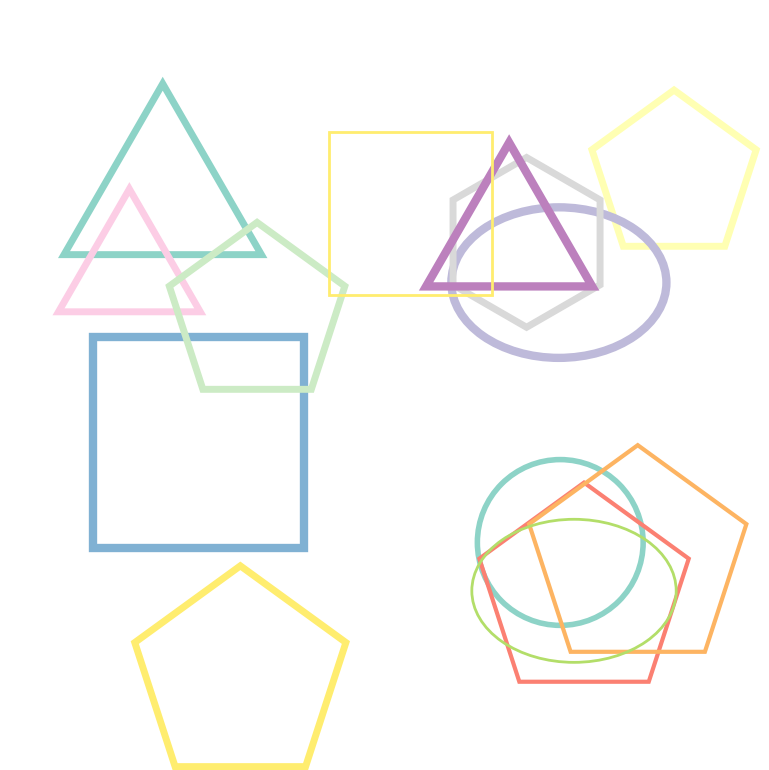[{"shape": "triangle", "thickness": 2.5, "radius": 0.74, "center": [0.211, 0.743]}, {"shape": "circle", "thickness": 2, "radius": 0.54, "center": [0.728, 0.295]}, {"shape": "pentagon", "thickness": 2.5, "radius": 0.56, "center": [0.875, 0.771]}, {"shape": "oval", "thickness": 3, "radius": 0.7, "center": [0.726, 0.633]}, {"shape": "pentagon", "thickness": 1.5, "radius": 0.71, "center": [0.758, 0.23]}, {"shape": "square", "thickness": 3, "radius": 0.68, "center": [0.258, 0.425]}, {"shape": "pentagon", "thickness": 1.5, "radius": 0.74, "center": [0.828, 0.274]}, {"shape": "oval", "thickness": 1, "radius": 0.66, "center": [0.745, 0.233]}, {"shape": "triangle", "thickness": 2.5, "radius": 0.53, "center": [0.168, 0.648]}, {"shape": "hexagon", "thickness": 2.5, "radius": 0.55, "center": [0.684, 0.685]}, {"shape": "triangle", "thickness": 3, "radius": 0.62, "center": [0.661, 0.69]}, {"shape": "pentagon", "thickness": 2.5, "radius": 0.6, "center": [0.334, 0.591]}, {"shape": "pentagon", "thickness": 2.5, "radius": 0.72, "center": [0.312, 0.121]}, {"shape": "square", "thickness": 1, "radius": 0.53, "center": [0.533, 0.722]}]